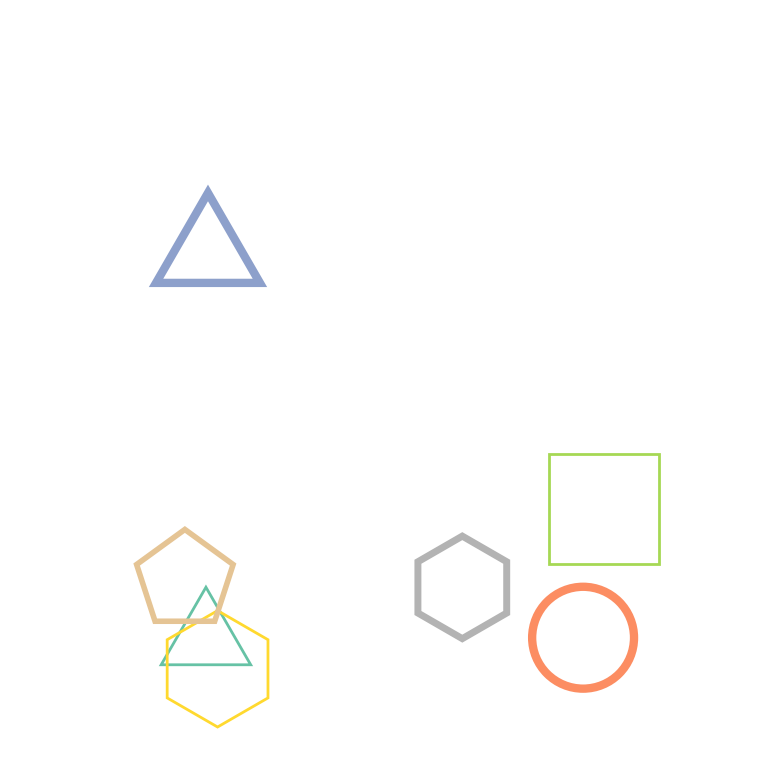[{"shape": "triangle", "thickness": 1, "radius": 0.34, "center": [0.267, 0.17]}, {"shape": "circle", "thickness": 3, "radius": 0.33, "center": [0.757, 0.172]}, {"shape": "triangle", "thickness": 3, "radius": 0.39, "center": [0.27, 0.672]}, {"shape": "square", "thickness": 1, "radius": 0.36, "center": [0.785, 0.339]}, {"shape": "hexagon", "thickness": 1, "radius": 0.38, "center": [0.283, 0.131]}, {"shape": "pentagon", "thickness": 2, "radius": 0.33, "center": [0.24, 0.246]}, {"shape": "hexagon", "thickness": 2.5, "radius": 0.33, "center": [0.6, 0.237]}]